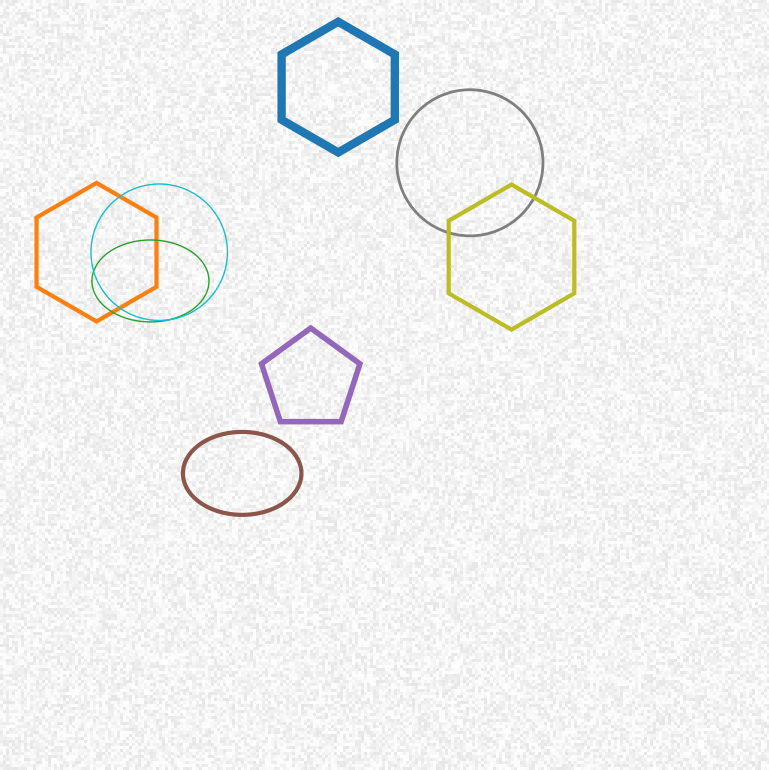[{"shape": "hexagon", "thickness": 3, "radius": 0.42, "center": [0.439, 0.887]}, {"shape": "hexagon", "thickness": 1.5, "radius": 0.45, "center": [0.125, 0.673]}, {"shape": "oval", "thickness": 0.5, "radius": 0.38, "center": [0.195, 0.635]}, {"shape": "pentagon", "thickness": 2, "radius": 0.34, "center": [0.404, 0.507]}, {"shape": "oval", "thickness": 1.5, "radius": 0.38, "center": [0.314, 0.385]}, {"shape": "circle", "thickness": 1, "radius": 0.47, "center": [0.61, 0.789]}, {"shape": "hexagon", "thickness": 1.5, "radius": 0.47, "center": [0.664, 0.666]}, {"shape": "circle", "thickness": 0.5, "radius": 0.44, "center": [0.207, 0.672]}]